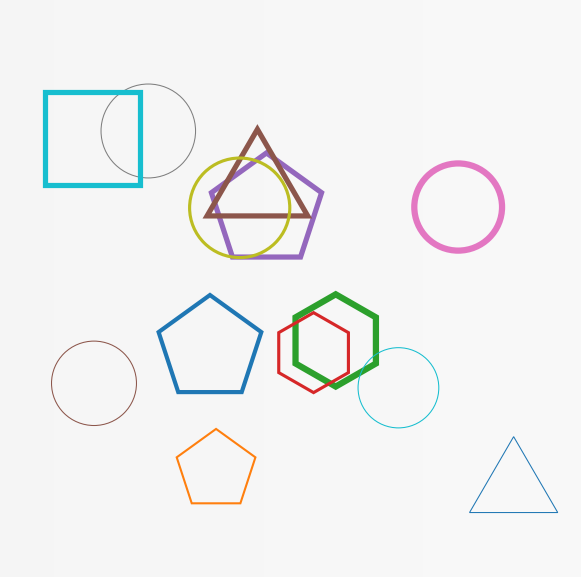[{"shape": "triangle", "thickness": 0.5, "radius": 0.44, "center": [0.884, 0.155]}, {"shape": "pentagon", "thickness": 2, "radius": 0.46, "center": [0.361, 0.395]}, {"shape": "pentagon", "thickness": 1, "radius": 0.36, "center": [0.372, 0.185]}, {"shape": "hexagon", "thickness": 3, "radius": 0.4, "center": [0.578, 0.41]}, {"shape": "hexagon", "thickness": 1.5, "radius": 0.35, "center": [0.539, 0.389]}, {"shape": "pentagon", "thickness": 2.5, "radius": 0.5, "center": [0.458, 0.635]}, {"shape": "triangle", "thickness": 2.5, "radius": 0.5, "center": [0.443, 0.675]}, {"shape": "circle", "thickness": 0.5, "radius": 0.37, "center": [0.162, 0.335]}, {"shape": "circle", "thickness": 3, "radius": 0.38, "center": [0.788, 0.641]}, {"shape": "circle", "thickness": 0.5, "radius": 0.41, "center": [0.255, 0.772]}, {"shape": "circle", "thickness": 1.5, "radius": 0.43, "center": [0.412, 0.639]}, {"shape": "circle", "thickness": 0.5, "radius": 0.35, "center": [0.685, 0.328]}, {"shape": "square", "thickness": 2.5, "radius": 0.41, "center": [0.159, 0.759]}]